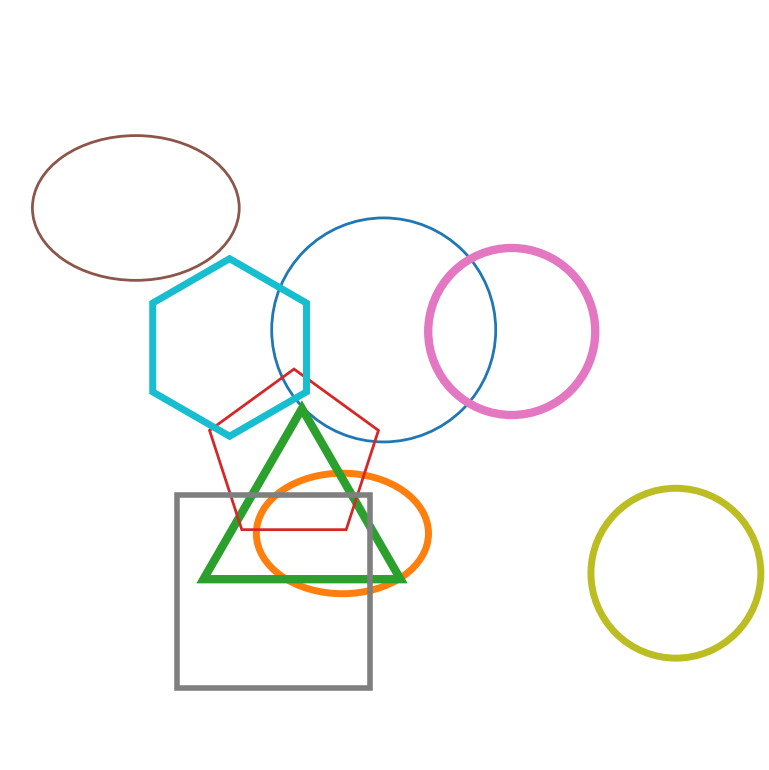[{"shape": "circle", "thickness": 1, "radius": 0.73, "center": [0.498, 0.572]}, {"shape": "oval", "thickness": 2.5, "radius": 0.56, "center": [0.445, 0.307]}, {"shape": "triangle", "thickness": 3, "radius": 0.74, "center": [0.392, 0.322]}, {"shape": "pentagon", "thickness": 1, "radius": 0.58, "center": [0.382, 0.405]}, {"shape": "oval", "thickness": 1, "radius": 0.67, "center": [0.176, 0.73]}, {"shape": "circle", "thickness": 3, "radius": 0.54, "center": [0.665, 0.569]}, {"shape": "square", "thickness": 2, "radius": 0.63, "center": [0.355, 0.232]}, {"shape": "circle", "thickness": 2.5, "radius": 0.55, "center": [0.878, 0.256]}, {"shape": "hexagon", "thickness": 2.5, "radius": 0.58, "center": [0.298, 0.549]}]